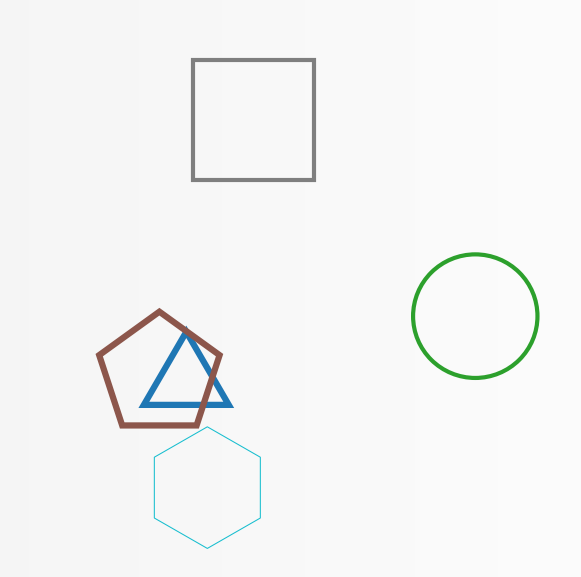[{"shape": "triangle", "thickness": 3, "radius": 0.42, "center": [0.321, 0.34]}, {"shape": "circle", "thickness": 2, "radius": 0.53, "center": [0.818, 0.452]}, {"shape": "pentagon", "thickness": 3, "radius": 0.54, "center": [0.274, 0.351]}, {"shape": "square", "thickness": 2, "radius": 0.52, "center": [0.436, 0.792]}, {"shape": "hexagon", "thickness": 0.5, "radius": 0.53, "center": [0.357, 0.155]}]